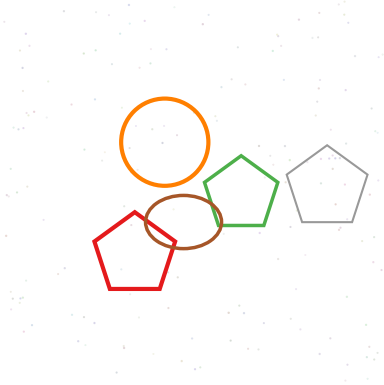[{"shape": "pentagon", "thickness": 3, "radius": 0.55, "center": [0.35, 0.339]}, {"shape": "pentagon", "thickness": 2.5, "radius": 0.5, "center": [0.626, 0.495]}, {"shape": "circle", "thickness": 3, "radius": 0.57, "center": [0.428, 0.631]}, {"shape": "oval", "thickness": 2.5, "radius": 0.49, "center": [0.477, 0.423]}, {"shape": "pentagon", "thickness": 1.5, "radius": 0.55, "center": [0.85, 0.512]}]